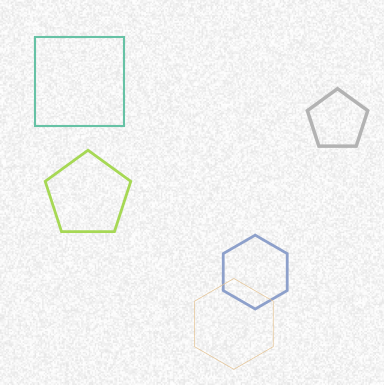[{"shape": "square", "thickness": 1.5, "radius": 0.58, "center": [0.207, 0.788]}, {"shape": "hexagon", "thickness": 2, "radius": 0.48, "center": [0.663, 0.293]}, {"shape": "pentagon", "thickness": 2, "radius": 0.58, "center": [0.229, 0.493]}, {"shape": "hexagon", "thickness": 0.5, "radius": 0.59, "center": [0.608, 0.159]}, {"shape": "pentagon", "thickness": 2.5, "radius": 0.41, "center": [0.877, 0.687]}]